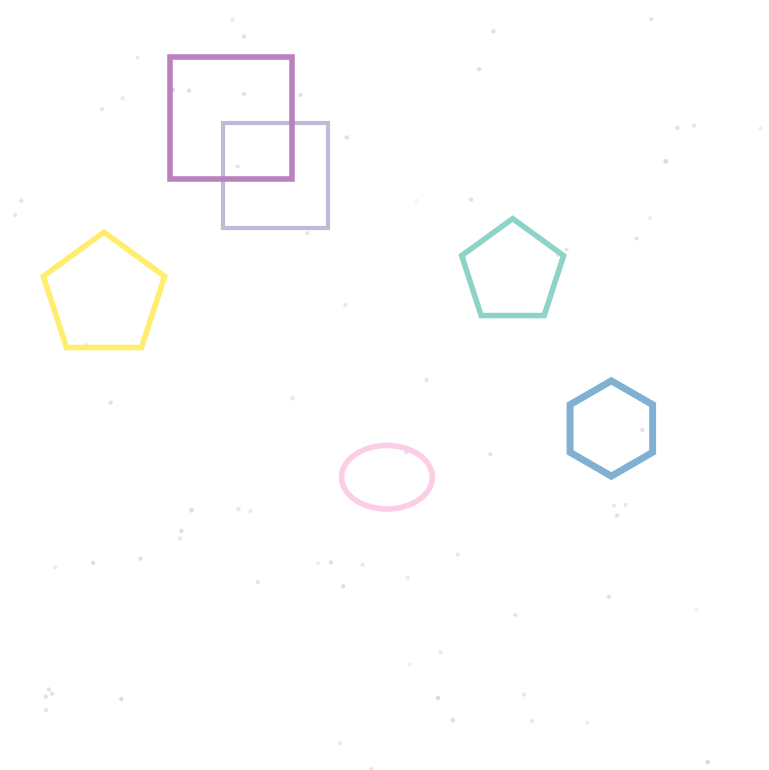[{"shape": "pentagon", "thickness": 2, "radius": 0.35, "center": [0.666, 0.646]}, {"shape": "square", "thickness": 1.5, "radius": 0.34, "center": [0.358, 0.772]}, {"shape": "hexagon", "thickness": 2.5, "radius": 0.31, "center": [0.794, 0.444]}, {"shape": "oval", "thickness": 2, "radius": 0.29, "center": [0.503, 0.38]}, {"shape": "square", "thickness": 2, "radius": 0.4, "center": [0.3, 0.847]}, {"shape": "pentagon", "thickness": 2, "radius": 0.41, "center": [0.135, 0.616]}]